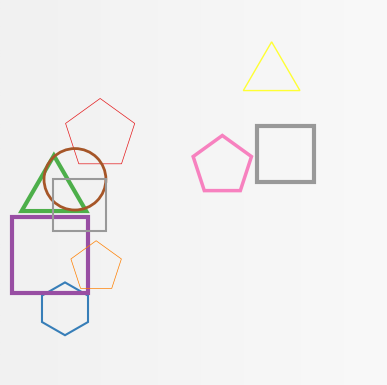[{"shape": "pentagon", "thickness": 0.5, "radius": 0.47, "center": [0.258, 0.65]}, {"shape": "hexagon", "thickness": 1.5, "radius": 0.34, "center": [0.168, 0.198]}, {"shape": "triangle", "thickness": 3, "radius": 0.48, "center": [0.139, 0.5]}, {"shape": "square", "thickness": 3, "radius": 0.49, "center": [0.129, 0.337]}, {"shape": "pentagon", "thickness": 0.5, "radius": 0.34, "center": [0.248, 0.306]}, {"shape": "triangle", "thickness": 1, "radius": 0.42, "center": [0.701, 0.807]}, {"shape": "circle", "thickness": 2, "radius": 0.4, "center": [0.193, 0.534]}, {"shape": "pentagon", "thickness": 2.5, "radius": 0.4, "center": [0.574, 0.569]}, {"shape": "square", "thickness": 3, "radius": 0.37, "center": [0.736, 0.601]}, {"shape": "square", "thickness": 1.5, "radius": 0.34, "center": [0.205, 0.468]}]